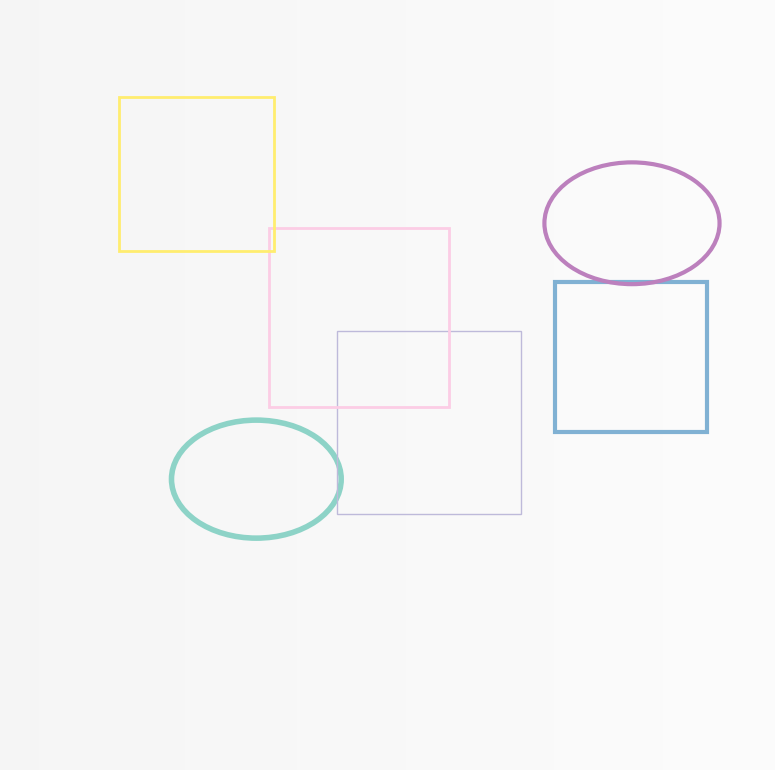[{"shape": "oval", "thickness": 2, "radius": 0.55, "center": [0.331, 0.378]}, {"shape": "square", "thickness": 0.5, "radius": 0.59, "center": [0.553, 0.451]}, {"shape": "square", "thickness": 1.5, "radius": 0.49, "center": [0.814, 0.536]}, {"shape": "square", "thickness": 1, "radius": 0.58, "center": [0.463, 0.588]}, {"shape": "oval", "thickness": 1.5, "radius": 0.56, "center": [0.815, 0.71]}, {"shape": "square", "thickness": 1, "radius": 0.5, "center": [0.254, 0.774]}]